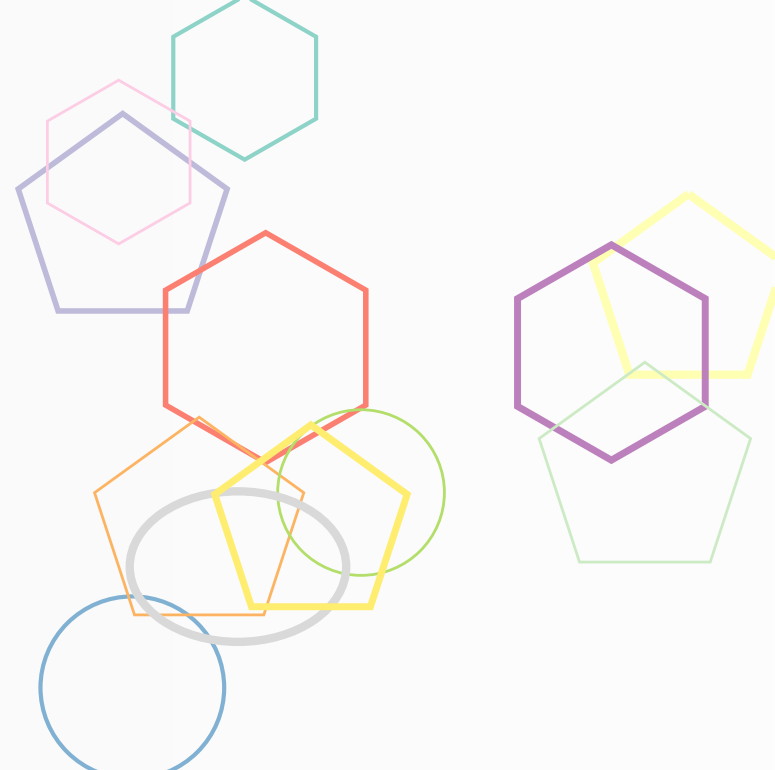[{"shape": "hexagon", "thickness": 1.5, "radius": 0.53, "center": [0.316, 0.899]}, {"shape": "pentagon", "thickness": 3, "radius": 0.65, "center": [0.888, 0.618]}, {"shape": "pentagon", "thickness": 2, "radius": 0.71, "center": [0.158, 0.711]}, {"shape": "hexagon", "thickness": 2, "radius": 0.75, "center": [0.343, 0.549]}, {"shape": "circle", "thickness": 1.5, "radius": 0.59, "center": [0.171, 0.107]}, {"shape": "pentagon", "thickness": 1, "radius": 0.71, "center": [0.257, 0.316]}, {"shape": "circle", "thickness": 1, "radius": 0.54, "center": [0.466, 0.36]}, {"shape": "hexagon", "thickness": 1, "radius": 0.53, "center": [0.153, 0.79]}, {"shape": "oval", "thickness": 3, "radius": 0.7, "center": [0.307, 0.264]}, {"shape": "hexagon", "thickness": 2.5, "radius": 0.7, "center": [0.789, 0.542]}, {"shape": "pentagon", "thickness": 1, "radius": 0.72, "center": [0.832, 0.386]}, {"shape": "pentagon", "thickness": 2.5, "radius": 0.65, "center": [0.401, 0.318]}]